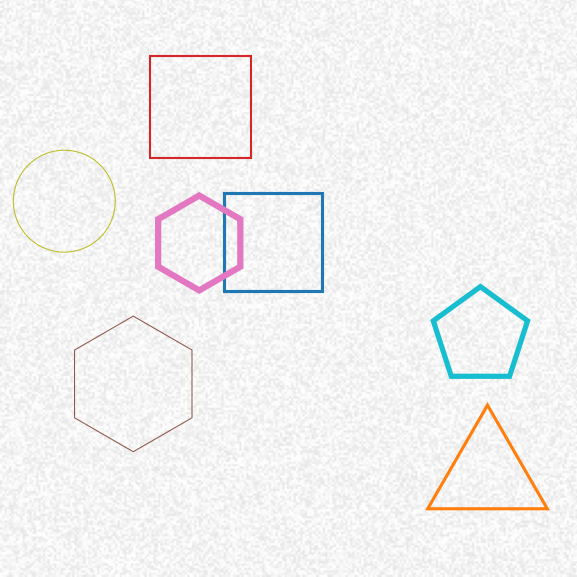[{"shape": "square", "thickness": 1.5, "radius": 0.43, "center": [0.472, 0.58]}, {"shape": "triangle", "thickness": 1.5, "radius": 0.6, "center": [0.844, 0.178]}, {"shape": "square", "thickness": 1, "radius": 0.44, "center": [0.347, 0.814]}, {"shape": "hexagon", "thickness": 0.5, "radius": 0.59, "center": [0.231, 0.334]}, {"shape": "hexagon", "thickness": 3, "radius": 0.41, "center": [0.345, 0.578]}, {"shape": "circle", "thickness": 0.5, "radius": 0.44, "center": [0.111, 0.651]}, {"shape": "pentagon", "thickness": 2.5, "radius": 0.43, "center": [0.832, 0.417]}]